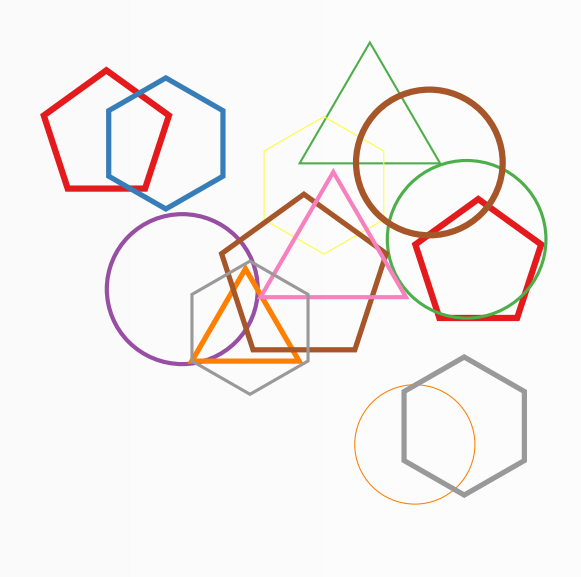[{"shape": "pentagon", "thickness": 3, "radius": 0.57, "center": [0.183, 0.764]}, {"shape": "pentagon", "thickness": 3, "radius": 0.57, "center": [0.823, 0.541]}, {"shape": "hexagon", "thickness": 2.5, "radius": 0.57, "center": [0.285, 0.751]}, {"shape": "circle", "thickness": 1.5, "radius": 0.68, "center": [0.803, 0.585]}, {"shape": "triangle", "thickness": 1, "radius": 0.7, "center": [0.636, 0.786]}, {"shape": "circle", "thickness": 2, "radius": 0.65, "center": [0.314, 0.498]}, {"shape": "triangle", "thickness": 2.5, "radius": 0.53, "center": [0.422, 0.427]}, {"shape": "circle", "thickness": 0.5, "radius": 0.52, "center": [0.714, 0.23]}, {"shape": "hexagon", "thickness": 0.5, "radius": 0.59, "center": [0.557, 0.678]}, {"shape": "pentagon", "thickness": 2.5, "radius": 0.74, "center": [0.523, 0.514]}, {"shape": "circle", "thickness": 3, "radius": 0.63, "center": [0.739, 0.718]}, {"shape": "triangle", "thickness": 2, "radius": 0.72, "center": [0.573, 0.557]}, {"shape": "hexagon", "thickness": 2.5, "radius": 0.6, "center": [0.799, 0.261]}, {"shape": "hexagon", "thickness": 1.5, "radius": 0.58, "center": [0.43, 0.432]}]